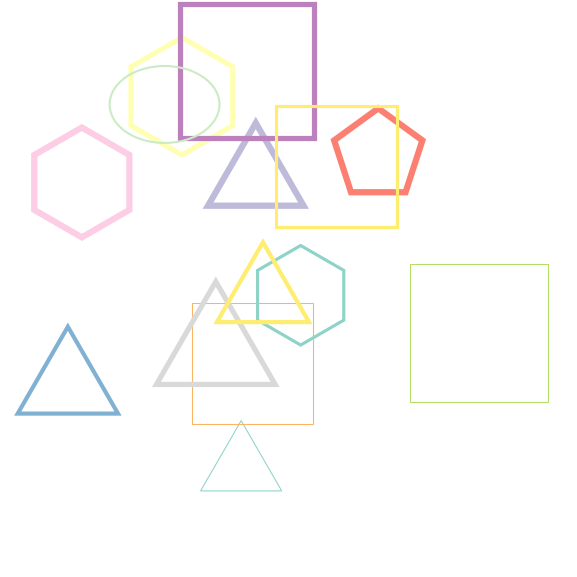[{"shape": "triangle", "thickness": 0.5, "radius": 0.41, "center": [0.418, 0.19]}, {"shape": "hexagon", "thickness": 1.5, "radius": 0.43, "center": [0.521, 0.488]}, {"shape": "hexagon", "thickness": 2.5, "radius": 0.51, "center": [0.315, 0.833]}, {"shape": "triangle", "thickness": 3, "radius": 0.48, "center": [0.443, 0.691]}, {"shape": "pentagon", "thickness": 3, "radius": 0.4, "center": [0.655, 0.731]}, {"shape": "triangle", "thickness": 2, "radius": 0.5, "center": [0.117, 0.333]}, {"shape": "square", "thickness": 0.5, "radius": 0.52, "center": [0.436, 0.37]}, {"shape": "square", "thickness": 0.5, "radius": 0.6, "center": [0.83, 0.422]}, {"shape": "hexagon", "thickness": 3, "radius": 0.48, "center": [0.142, 0.683]}, {"shape": "triangle", "thickness": 2.5, "radius": 0.59, "center": [0.374, 0.393]}, {"shape": "square", "thickness": 2.5, "radius": 0.58, "center": [0.427, 0.877]}, {"shape": "oval", "thickness": 1, "radius": 0.48, "center": [0.285, 0.818]}, {"shape": "triangle", "thickness": 2, "radius": 0.46, "center": [0.455, 0.487]}, {"shape": "square", "thickness": 1.5, "radius": 0.52, "center": [0.582, 0.712]}]